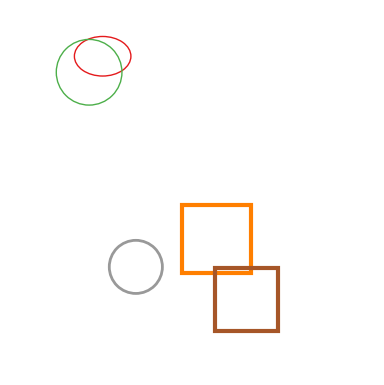[{"shape": "oval", "thickness": 1, "radius": 0.37, "center": [0.267, 0.854]}, {"shape": "circle", "thickness": 1, "radius": 0.43, "center": [0.231, 0.812]}, {"shape": "square", "thickness": 3, "radius": 0.45, "center": [0.562, 0.379]}, {"shape": "square", "thickness": 3, "radius": 0.41, "center": [0.641, 0.221]}, {"shape": "circle", "thickness": 2, "radius": 0.34, "center": [0.353, 0.307]}]